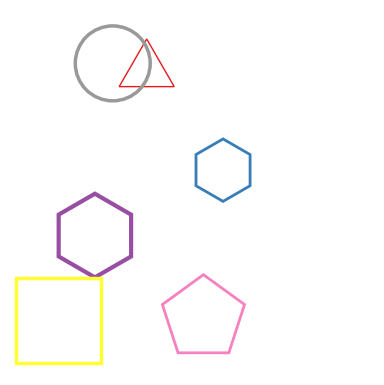[{"shape": "triangle", "thickness": 1, "radius": 0.41, "center": [0.381, 0.816]}, {"shape": "hexagon", "thickness": 2, "radius": 0.41, "center": [0.579, 0.558]}, {"shape": "hexagon", "thickness": 3, "radius": 0.54, "center": [0.246, 0.388]}, {"shape": "square", "thickness": 2.5, "radius": 0.55, "center": [0.153, 0.167]}, {"shape": "pentagon", "thickness": 2, "radius": 0.56, "center": [0.528, 0.174]}, {"shape": "circle", "thickness": 2.5, "radius": 0.49, "center": [0.293, 0.835]}]